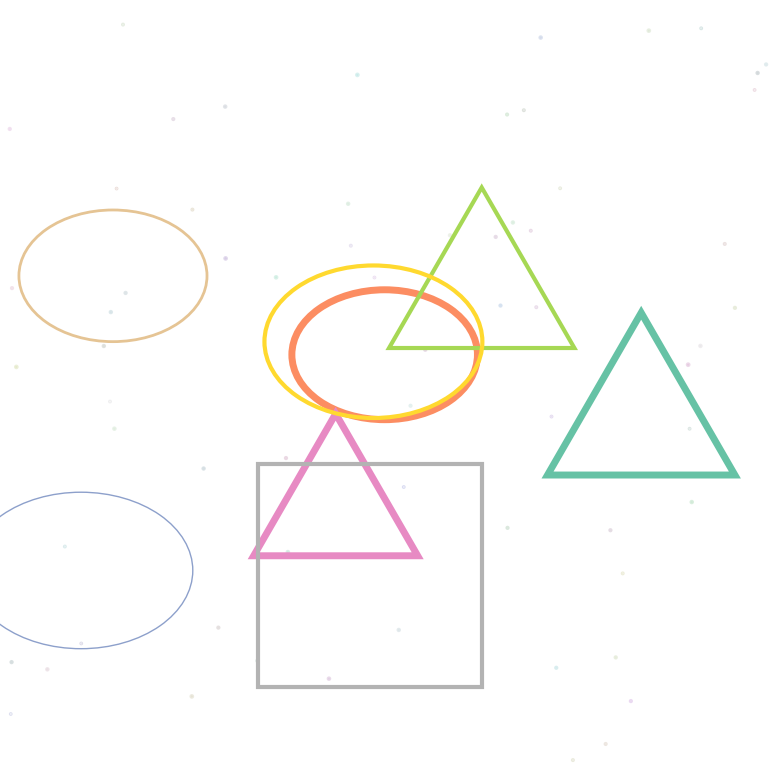[{"shape": "triangle", "thickness": 2.5, "radius": 0.7, "center": [0.833, 0.453]}, {"shape": "oval", "thickness": 2.5, "radius": 0.6, "center": [0.5, 0.539]}, {"shape": "oval", "thickness": 0.5, "radius": 0.73, "center": [0.105, 0.259]}, {"shape": "triangle", "thickness": 2.5, "radius": 0.61, "center": [0.436, 0.34]}, {"shape": "triangle", "thickness": 1.5, "radius": 0.69, "center": [0.626, 0.618]}, {"shape": "oval", "thickness": 1.5, "radius": 0.71, "center": [0.485, 0.556]}, {"shape": "oval", "thickness": 1, "radius": 0.61, "center": [0.147, 0.642]}, {"shape": "square", "thickness": 1.5, "radius": 0.73, "center": [0.48, 0.253]}]